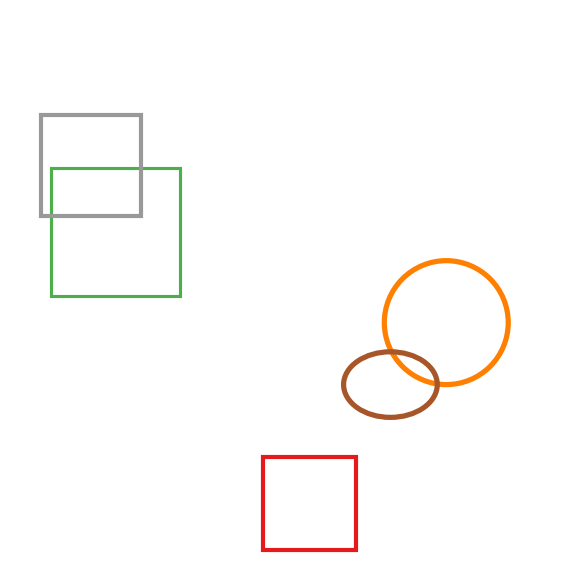[{"shape": "square", "thickness": 2, "radius": 0.41, "center": [0.536, 0.127]}, {"shape": "square", "thickness": 1.5, "radius": 0.56, "center": [0.2, 0.597]}, {"shape": "circle", "thickness": 2.5, "radius": 0.54, "center": [0.773, 0.44]}, {"shape": "oval", "thickness": 2.5, "radius": 0.41, "center": [0.676, 0.333]}, {"shape": "square", "thickness": 2, "radius": 0.44, "center": [0.158, 0.713]}]